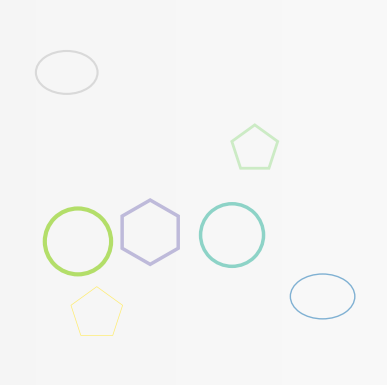[{"shape": "circle", "thickness": 2.5, "radius": 0.41, "center": [0.599, 0.389]}, {"shape": "hexagon", "thickness": 2.5, "radius": 0.42, "center": [0.388, 0.397]}, {"shape": "oval", "thickness": 1, "radius": 0.42, "center": [0.832, 0.23]}, {"shape": "circle", "thickness": 3, "radius": 0.43, "center": [0.201, 0.373]}, {"shape": "oval", "thickness": 1.5, "radius": 0.4, "center": [0.172, 0.812]}, {"shape": "pentagon", "thickness": 2, "radius": 0.31, "center": [0.657, 0.613]}, {"shape": "pentagon", "thickness": 0.5, "radius": 0.35, "center": [0.25, 0.185]}]